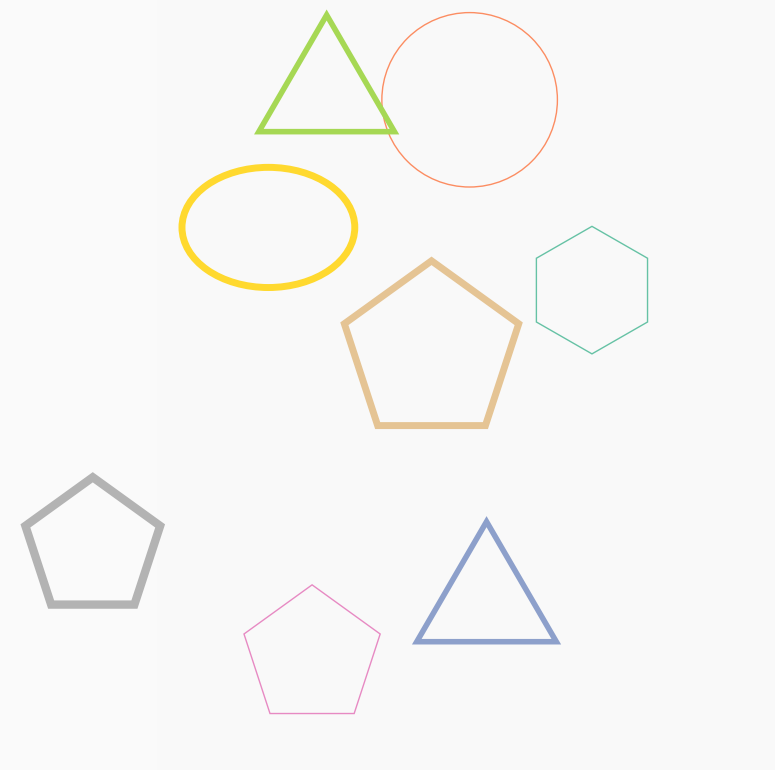[{"shape": "hexagon", "thickness": 0.5, "radius": 0.41, "center": [0.764, 0.623]}, {"shape": "circle", "thickness": 0.5, "radius": 0.57, "center": [0.606, 0.87]}, {"shape": "triangle", "thickness": 2, "radius": 0.52, "center": [0.628, 0.219]}, {"shape": "pentagon", "thickness": 0.5, "radius": 0.46, "center": [0.403, 0.148]}, {"shape": "triangle", "thickness": 2, "radius": 0.5, "center": [0.421, 0.88]}, {"shape": "oval", "thickness": 2.5, "radius": 0.56, "center": [0.346, 0.705]}, {"shape": "pentagon", "thickness": 2.5, "radius": 0.59, "center": [0.557, 0.543]}, {"shape": "pentagon", "thickness": 3, "radius": 0.46, "center": [0.12, 0.289]}]